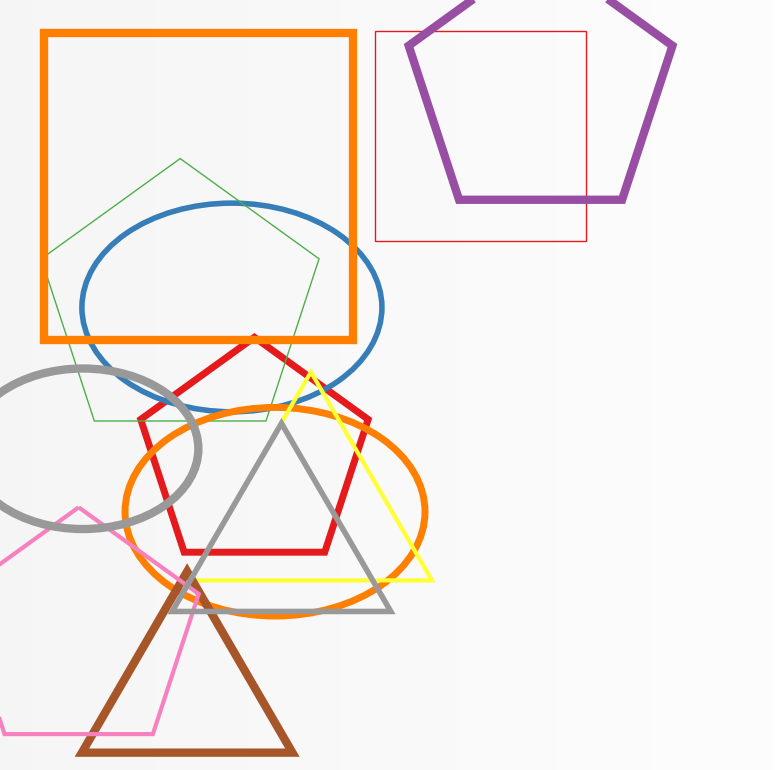[{"shape": "square", "thickness": 0.5, "radius": 0.68, "center": [0.62, 0.824]}, {"shape": "pentagon", "thickness": 2.5, "radius": 0.77, "center": [0.328, 0.408]}, {"shape": "oval", "thickness": 2, "radius": 0.97, "center": [0.299, 0.601]}, {"shape": "pentagon", "thickness": 0.5, "radius": 0.94, "center": [0.232, 0.606]}, {"shape": "pentagon", "thickness": 3, "radius": 0.89, "center": [0.698, 0.885]}, {"shape": "oval", "thickness": 2.5, "radius": 0.97, "center": [0.355, 0.335]}, {"shape": "square", "thickness": 3, "radius": 1.0, "center": [0.256, 0.758]}, {"shape": "triangle", "thickness": 1.5, "radius": 0.9, "center": [0.401, 0.336]}, {"shape": "triangle", "thickness": 3, "radius": 0.78, "center": [0.242, 0.101]}, {"shape": "pentagon", "thickness": 1.5, "radius": 0.81, "center": [0.102, 0.178]}, {"shape": "oval", "thickness": 3, "radius": 0.74, "center": [0.107, 0.417]}, {"shape": "triangle", "thickness": 2, "radius": 0.81, "center": [0.363, 0.287]}]